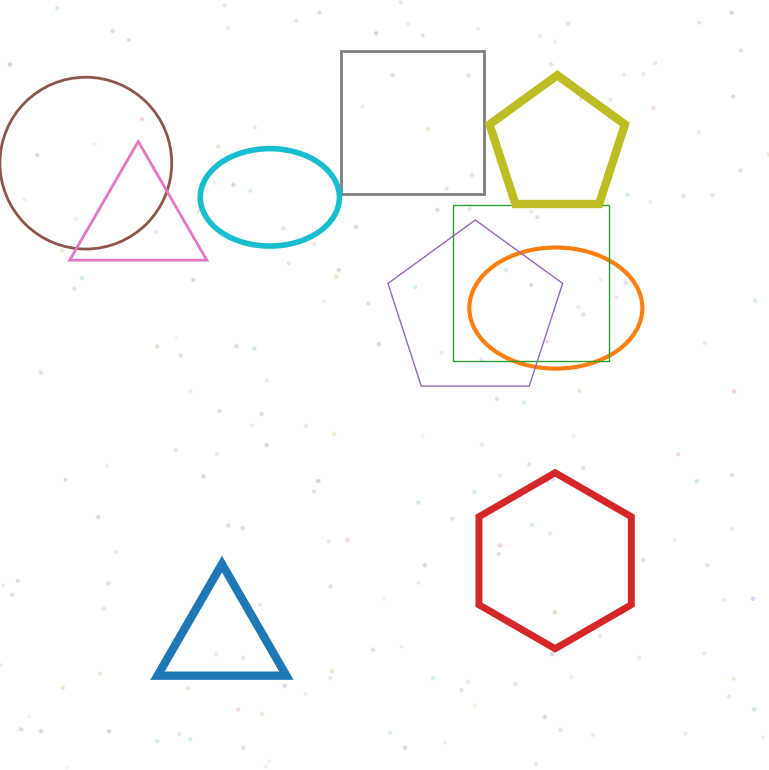[{"shape": "triangle", "thickness": 3, "radius": 0.48, "center": [0.288, 0.171]}, {"shape": "oval", "thickness": 1.5, "radius": 0.56, "center": [0.722, 0.6]}, {"shape": "square", "thickness": 0.5, "radius": 0.51, "center": [0.69, 0.633]}, {"shape": "hexagon", "thickness": 2.5, "radius": 0.57, "center": [0.721, 0.272]}, {"shape": "pentagon", "thickness": 0.5, "radius": 0.6, "center": [0.617, 0.595]}, {"shape": "circle", "thickness": 1, "radius": 0.56, "center": [0.111, 0.788]}, {"shape": "triangle", "thickness": 1, "radius": 0.51, "center": [0.18, 0.714]}, {"shape": "square", "thickness": 1, "radius": 0.46, "center": [0.535, 0.841]}, {"shape": "pentagon", "thickness": 3, "radius": 0.46, "center": [0.724, 0.81]}, {"shape": "oval", "thickness": 2, "radius": 0.45, "center": [0.35, 0.744]}]